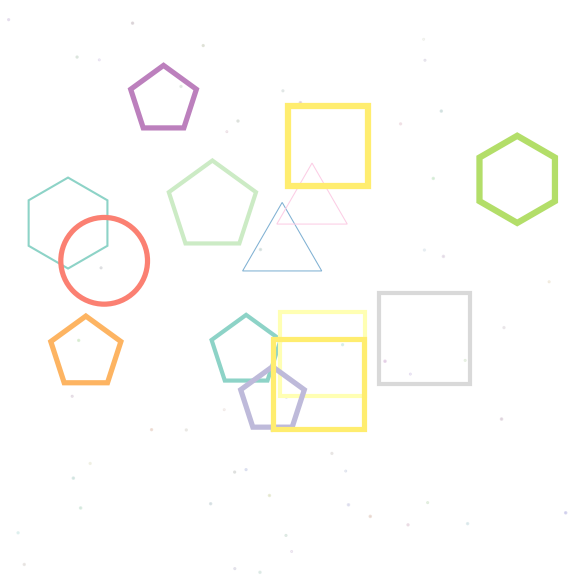[{"shape": "hexagon", "thickness": 1, "radius": 0.39, "center": [0.118, 0.613]}, {"shape": "pentagon", "thickness": 2, "radius": 0.31, "center": [0.426, 0.391]}, {"shape": "square", "thickness": 2, "radius": 0.37, "center": [0.558, 0.386]}, {"shape": "pentagon", "thickness": 2.5, "radius": 0.29, "center": [0.472, 0.306]}, {"shape": "circle", "thickness": 2.5, "radius": 0.38, "center": [0.18, 0.548]}, {"shape": "triangle", "thickness": 0.5, "radius": 0.4, "center": [0.489, 0.57]}, {"shape": "pentagon", "thickness": 2.5, "radius": 0.32, "center": [0.149, 0.388]}, {"shape": "hexagon", "thickness": 3, "radius": 0.38, "center": [0.896, 0.689]}, {"shape": "triangle", "thickness": 0.5, "radius": 0.35, "center": [0.54, 0.646]}, {"shape": "square", "thickness": 2, "radius": 0.39, "center": [0.734, 0.413]}, {"shape": "pentagon", "thickness": 2.5, "radius": 0.3, "center": [0.283, 0.826]}, {"shape": "pentagon", "thickness": 2, "radius": 0.4, "center": [0.368, 0.642]}, {"shape": "square", "thickness": 2.5, "radius": 0.39, "center": [0.552, 0.334]}, {"shape": "square", "thickness": 3, "radius": 0.35, "center": [0.567, 0.746]}]